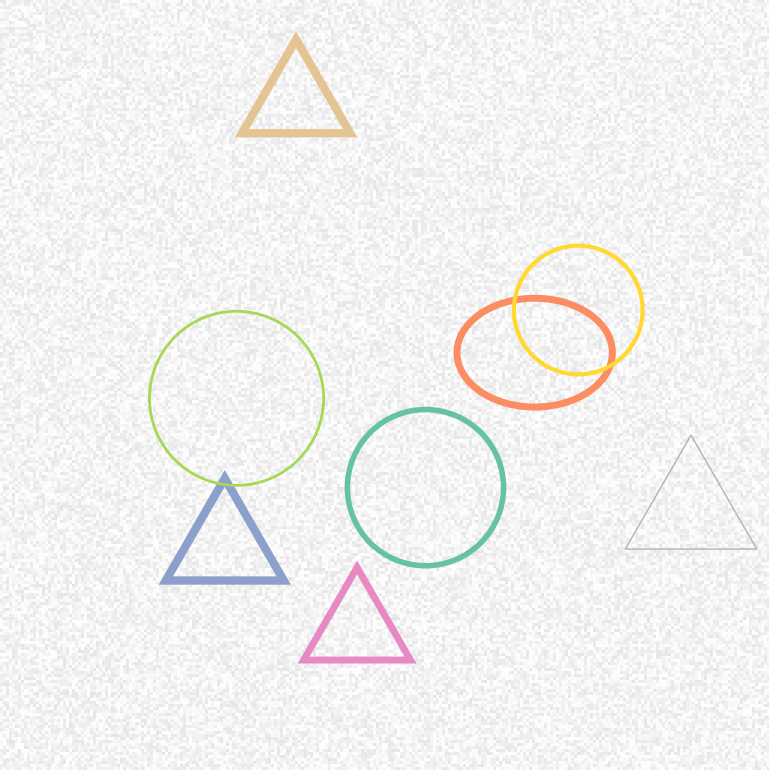[{"shape": "circle", "thickness": 2, "radius": 0.51, "center": [0.553, 0.367]}, {"shape": "oval", "thickness": 2.5, "radius": 0.5, "center": [0.694, 0.542]}, {"shape": "triangle", "thickness": 3, "radius": 0.44, "center": [0.292, 0.29]}, {"shape": "triangle", "thickness": 2.5, "radius": 0.4, "center": [0.464, 0.183]}, {"shape": "circle", "thickness": 1, "radius": 0.57, "center": [0.307, 0.483]}, {"shape": "circle", "thickness": 1.5, "radius": 0.42, "center": [0.751, 0.597]}, {"shape": "triangle", "thickness": 3, "radius": 0.41, "center": [0.385, 0.868]}, {"shape": "triangle", "thickness": 0.5, "radius": 0.49, "center": [0.897, 0.336]}]